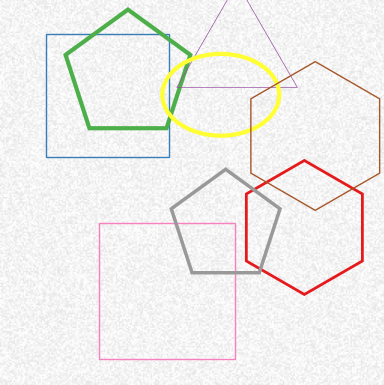[{"shape": "hexagon", "thickness": 2, "radius": 0.87, "center": [0.791, 0.409]}, {"shape": "square", "thickness": 1, "radius": 0.8, "center": [0.279, 0.751]}, {"shape": "pentagon", "thickness": 3, "radius": 0.85, "center": [0.332, 0.805]}, {"shape": "triangle", "thickness": 0.5, "radius": 0.9, "center": [0.616, 0.863]}, {"shape": "oval", "thickness": 3, "radius": 0.76, "center": [0.573, 0.754]}, {"shape": "hexagon", "thickness": 1, "radius": 0.97, "center": [0.819, 0.647]}, {"shape": "square", "thickness": 1, "radius": 0.88, "center": [0.433, 0.245]}, {"shape": "pentagon", "thickness": 2.5, "radius": 0.74, "center": [0.586, 0.412]}]